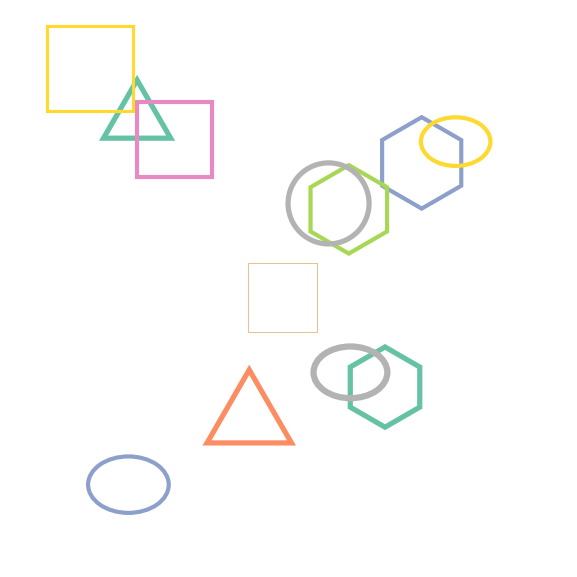[{"shape": "triangle", "thickness": 2.5, "radius": 0.34, "center": [0.237, 0.793]}, {"shape": "hexagon", "thickness": 2.5, "radius": 0.35, "center": [0.667, 0.329]}, {"shape": "triangle", "thickness": 2.5, "radius": 0.42, "center": [0.432, 0.274]}, {"shape": "hexagon", "thickness": 2, "radius": 0.4, "center": [0.73, 0.717]}, {"shape": "oval", "thickness": 2, "radius": 0.35, "center": [0.222, 0.16]}, {"shape": "square", "thickness": 2, "radius": 0.32, "center": [0.302, 0.757]}, {"shape": "hexagon", "thickness": 2, "radius": 0.38, "center": [0.604, 0.637]}, {"shape": "square", "thickness": 1.5, "radius": 0.37, "center": [0.156, 0.881]}, {"shape": "oval", "thickness": 2, "radius": 0.3, "center": [0.789, 0.754]}, {"shape": "square", "thickness": 0.5, "radius": 0.3, "center": [0.489, 0.484]}, {"shape": "circle", "thickness": 2.5, "radius": 0.35, "center": [0.569, 0.647]}, {"shape": "oval", "thickness": 3, "radius": 0.32, "center": [0.607, 0.354]}]